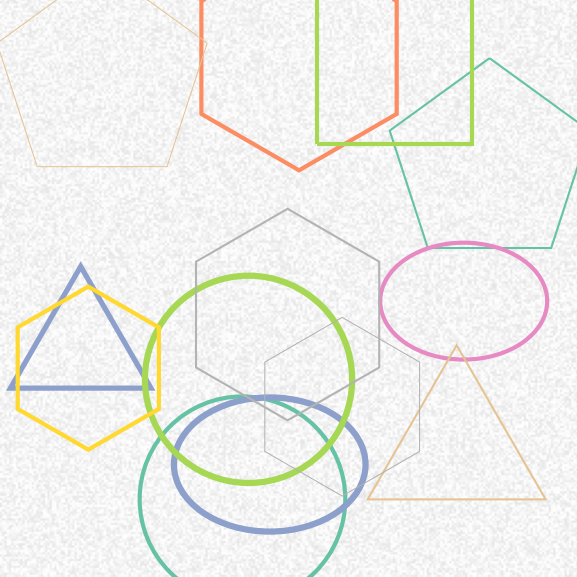[{"shape": "pentagon", "thickness": 1, "radius": 0.91, "center": [0.848, 0.717]}, {"shape": "circle", "thickness": 2, "radius": 0.89, "center": [0.42, 0.135]}, {"shape": "hexagon", "thickness": 2, "radius": 0.98, "center": [0.518, 0.899]}, {"shape": "oval", "thickness": 3, "radius": 0.83, "center": [0.467, 0.195]}, {"shape": "triangle", "thickness": 2.5, "radius": 0.7, "center": [0.14, 0.397]}, {"shape": "oval", "thickness": 2, "radius": 0.72, "center": [0.803, 0.478]}, {"shape": "circle", "thickness": 3, "radius": 0.9, "center": [0.43, 0.342]}, {"shape": "square", "thickness": 2, "radius": 0.67, "center": [0.684, 0.883]}, {"shape": "hexagon", "thickness": 2, "radius": 0.71, "center": [0.153, 0.362]}, {"shape": "pentagon", "thickness": 0.5, "radius": 0.96, "center": [0.177, 0.865]}, {"shape": "triangle", "thickness": 1, "radius": 0.89, "center": [0.791, 0.223]}, {"shape": "hexagon", "thickness": 1, "radius": 0.92, "center": [0.498, 0.454]}, {"shape": "hexagon", "thickness": 0.5, "radius": 0.77, "center": [0.593, 0.295]}]